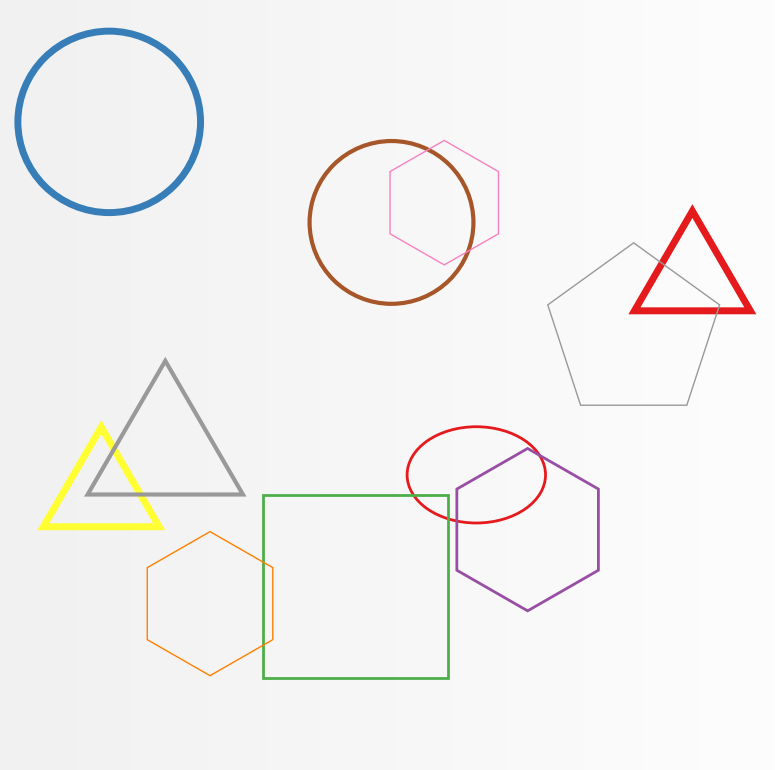[{"shape": "oval", "thickness": 1, "radius": 0.45, "center": [0.615, 0.383]}, {"shape": "triangle", "thickness": 2.5, "radius": 0.43, "center": [0.893, 0.64]}, {"shape": "circle", "thickness": 2.5, "radius": 0.59, "center": [0.141, 0.842]}, {"shape": "square", "thickness": 1, "radius": 0.59, "center": [0.459, 0.238]}, {"shape": "hexagon", "thickness": 1, "radius": 0.53, "center": [0.681, 0.312]}, {"shape": "hexagon", "thickness": 0.5, "radius": 0.47, "center": [0.271, 0.216]}, {"shape": "triangle", "thickness": 2.5, "radius": 0.43, "center": [0.131, 0.359]}, {"shape": "circle", "thickness": 1.5, "radius": 0.53, "center": [0.505, 0.711]}, {"shape": "hexagon", "thickness": 0.5, "radius": 0.4, "center": [0.573, 0.737]}, {"shape": "triangle", "thickness": 1.5, "radius": 0.58, "center": [0.213, 0.416]}, {"shape": "pentagon", "thickness": 0.5, "radius": 0.58, "center": [0.818, 0.568]}]